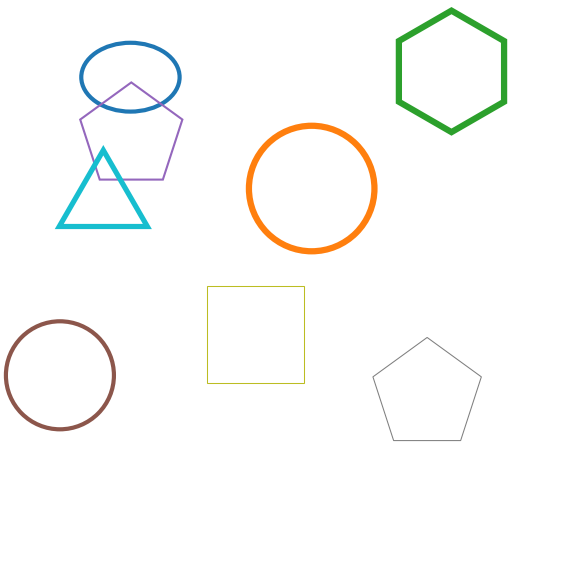[{"shape": "oval", "thickness": 2, "radius": 0.43, "center": [0.226, 0.865]}, {"shape": "circle", "thickness": 3, "radius": 0.54, "center": [0.54, 0.673]}, {"shape": "hexagon", "thickness": 3, "radius": 0.53, "center": [0.782, 0.876]}, {"shape": "pentagon", "thickness": 1, "radius": 0.47, "center": [0.227, 0.763]}, {"shape": "circle", "thickness": 2, "radius": 0.47, "center": [0.104, 0.349]}, {"shape": "pentagon", "thickness": 0.5, "radius": 0.49, "center": [0.74, 0.316]}, {"shape": "square", "thickness": 0.5, "radius": 0.42, "center": [0.443, 0.42]}, {"shape": "triangle", "thickness": 2.5, "radius": 0.44, "center": [0.179, 0.651]}]